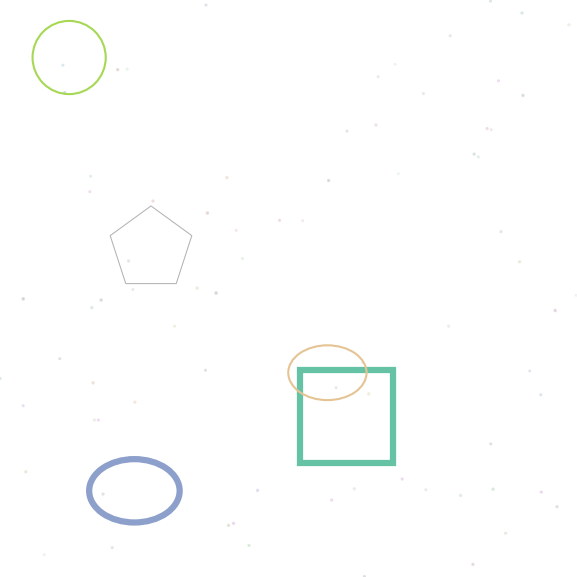[{"shape": "square", "thickness": 3, "radius": 0.4, "center": [0.6, 0.277]}, {"shape": "oval", "thickness": 3, "radius": 0.39, "center": [0.233, 0.149]}, {"shape": "circle", "thickness": 1, "radius": 0.32, "center": [0.12, 0.9]}, {"shape": "oval", "thickness": 1, "radius": 0.34, "center": [0.567, 0.354]}, {"shape": "pentagon", "thickness": 0.5, "radius": 0.37, "center": [0.261, 0.568]}]